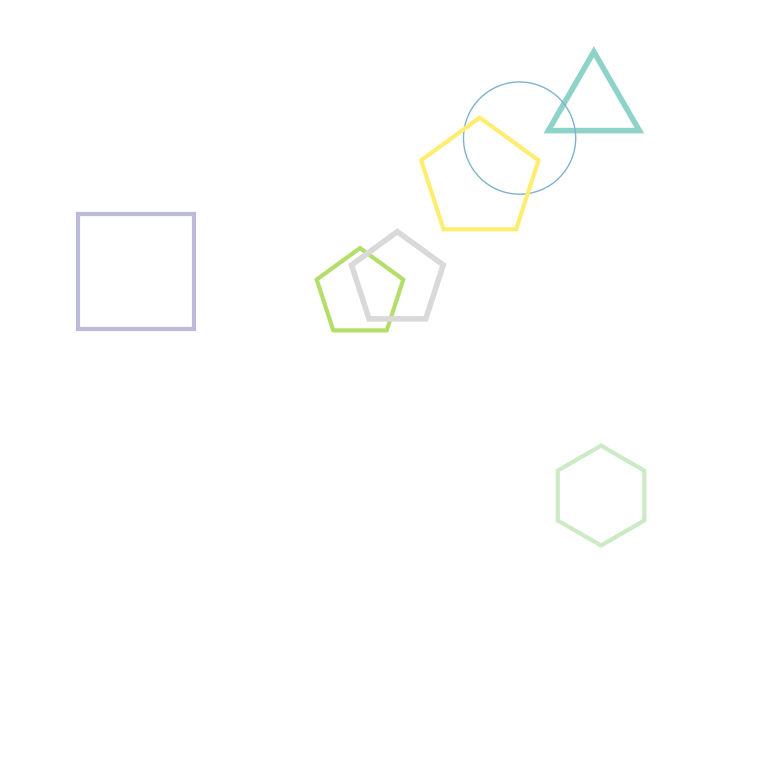[{"shape": "triangle", "thickness": 2, "radius": 0.34, "center": [0.771, 0.865]}, {"shape": "square", "thickness": 1.5, "radius": 0.37, "center": [0.177, 0.648]}, {"shape": "circle", "thickness": 0.5, "radius": 0.36, "center": [0.675, 0.821]}, {"shape": "pentagon", "thickness": 1.5, "radius": 0.3, "center": [0.468, 0.619]}, {"shape": "pentagon", "thickness": 2, "radius": 0.31, "center": [0.516, 0.637]}, {"shape": "hexagon", "thickness": 1.5, "radius": 0.32, "center": [0.781, 0.356]}, {"shape": "pentagon", "thickness": 1.5, "radius": 0.4, "center": [0.623, 0.767]}]